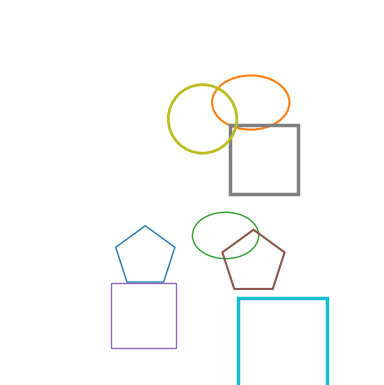[{"shape": "pentagon", "thickness": 1, "radius": 0.4, "center": [0.377, 0.333]}, {"shape": "oval", "thickness": 1.5, "radius": 0.5, "center": [0.651, 0.734]}, {"shape": "oval", "thickness": 1, "radius": 0.43, "center": [0.586, 0.388]}, {"shape": "square", "thickness": 1, "radius": 0.42, "center": [0.373, 0.181]}, {"shape": "pentagon", "thickness": 1.5, "radius": 0.42, "center": [0.658, 0.318]}, {"shape": "square", "thickness": 2.5, "radius": 0.45, "center": [0.686, 0.586]}, {"shape": "circle", "thickness": 2, "radius": 0.44, "center": [0.526, 0.691]}, {"shape": "square", "thickness": 2.5, "radius": 0.58, "center": [0.734, 0.11]}]